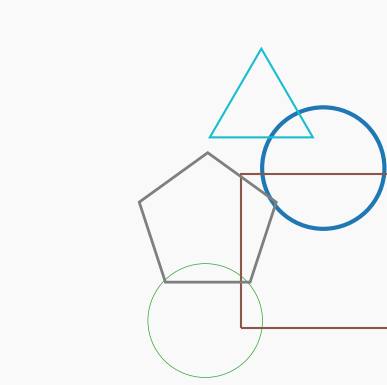[{"shape": "circle", "thickness": 3, "radius": 0.79, "center": [0.834, 0.563]}, {"shape": "circle", "thickness": 0.5, "radius": 0.74, "center": [0.53, 0.167]}, {"shape": "square", "thickness": 1.5, "radius": 1.0, "center": [0.821, 0.348]}, {"shape": "pentagon", "thickness": 2, "radius": 0.93, "center": [0.536, 0.417]}, {"shape": "triangle", "thickness": 1.5, "radius": 0.77, "center": [0.674, 0.72]}]